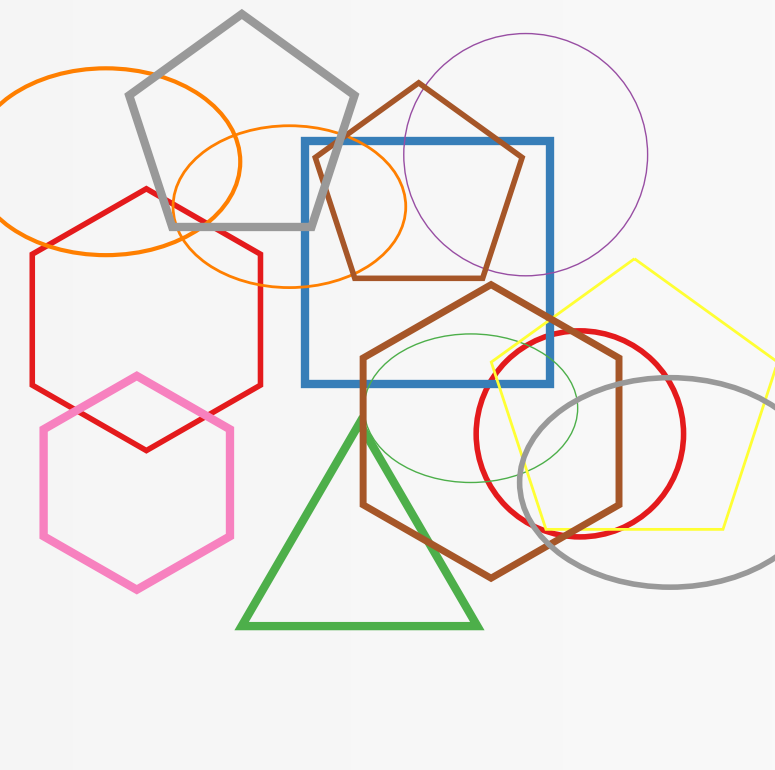[{"shape": "hexagon", "thickness": 2, "radius": 0.85, "center": [0.189, 0.585]}, {"shape": "circle", "thickness": 2, "radius": 0.67, "center": [0.748, 0.437]}, {"shape": "square", "thickness": 3, "radius": 0.79, "center": [0.552, 0.659]}, {"shape": "triangle", "thickness": 3, "radius": 0.88, "center": [0.464, 0.275]}, {"shape": "oval", "thickness": 0.5, "radius": 0.69, "center": [0.608, 0.47]}, {"shape": "circle", "thickness": 0.5, "radius": 0.79, "center": [0.678, 0.799]}, {"shape": "oval", "thickness": 1.5, "radius": 0.87, "center": [0.137, 0.79]}, {"shape": "oval", "thickness": 1, "radius": 0.75, "center": [0.373, 0.732]}, {"shape": "pentagon", "thickness": 1, "radius": 0.97, "center": [0.819, 0.47]}, {"shape": "hexagon", "thickness": 2.5, "radius": 0.95, "center": [0.634, 0.44]}, {"shape": "pentagon", "thickness": 2, "radius": 0.7, "center": [0.54, 0.752]}, {"shape": "hexagon", "thickness": 3, "radius": 0.69, "center": [0.177, 0.373]}, {"shape": "oval", "thickness": 2, "radius": 0.97, "center": [0.865, 0.373]}, {"shape": "pentagon", "thickness": 3, "radius": 0.76, "center": [0.312, 0.829]}]